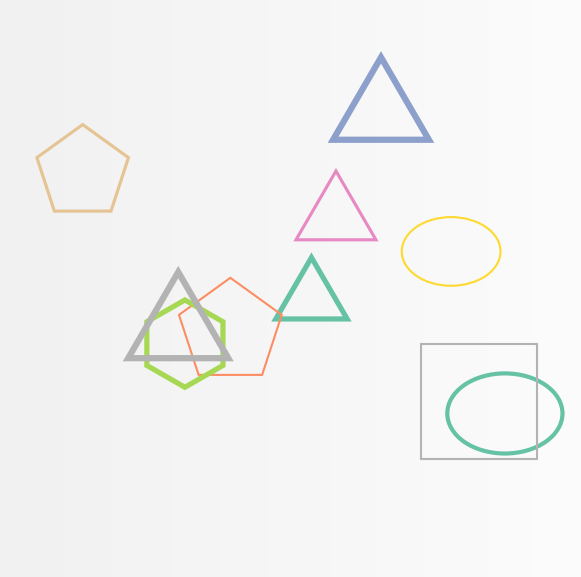[{"shape": "triangle", "thickness": 2.5, "radius": 0.35, "center": [0.536, 0.482]}, {"shape": "oval", "thickness": 2, "radius": 0.5, "center": [0.869, 0.283]}, {"shape": "pentagon", "thickness": 1, "radius": 0.46, "center": [0.396, 0.425]}, {"shape": "triangle", "thickness": 3, "radius": 0.48, "center": [0.655, 0.805]}, {"shape": "triangle", "thickness": 1.5, "radius": 0.4, "center": [0.578, 0.624]}, {"shape": "hexagon", "thickness": 2.5, "radius": 0.38, "center": [0.318, 0.404]}, {"shape": "oval", "thickness": 1, "radius": 0.42, "center": [0.776, 0.564]}, {"shape": "pentagon", "thickness": 1.5, "radius": 0.41, "center": [0.142, 0.701]}, {"shape": "square", "thickness": 1, "radius": 0.5, "center": [0.824, 0.304]}, {"shape": "triangle", "thickness": 3, "radius": 0.5, "center": [0.307, 0.429]}]